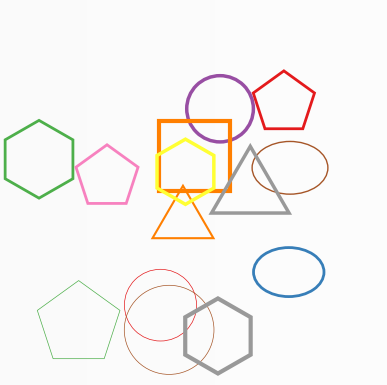[{"shape": "pentagon", "thickness": 2, "radius": 0.42, "center": [0.733, 0.733]}, {"shape": "circle", "thickness": 0.5, "radius": 0.47, "center": [0.414, 0.207]}, {"shape": "oval", "thickness": 2, "radius": 0.45, "center": [0.745, 0.293]}, {"shape": "hexagon", "thickness": 2, "radius": 0.5, "center": [0.101, 0.586]}, {"shape": "pentagon", "thickness": 0.5, "radius": 0.56, "center": [0.203, 0.159]}, {"shape": "circle", "thickness": 2.5, "radius": 0.43, "center": [0.568, 0.717]}, {"shape": "triangle", "thickness": 1.5, "radius": 0.45, "center": [0.472, 0.427]}, {"shape": "square", "thickness": 3, "radius": 0.45, "center": [0.502, 0.595]}, {"shape": "hexagon", "thickness": 2.5, "radius": 0.42, "center": [0.479, 0.554]}, {"shape": "circle", "thickness": 0.5, "radius": 0.58, "center": [0.436, 0.143]}, {"shape": "oval", "thickness": 1, "radius": 0.49, "center": [0.748, 0.564]}, {"shape": "pentagon", "thickness": 2, "radius": 0.42, "center": [0.276, 0.54]}, {"shape": "hexagon", "thickness": 3, "radius": 0.49, "center": [0.562, 0.127]}, {"shape": "triangle", "thickness": 2.5, "radius": 0.58, "center": [0.646, 0.504]}]